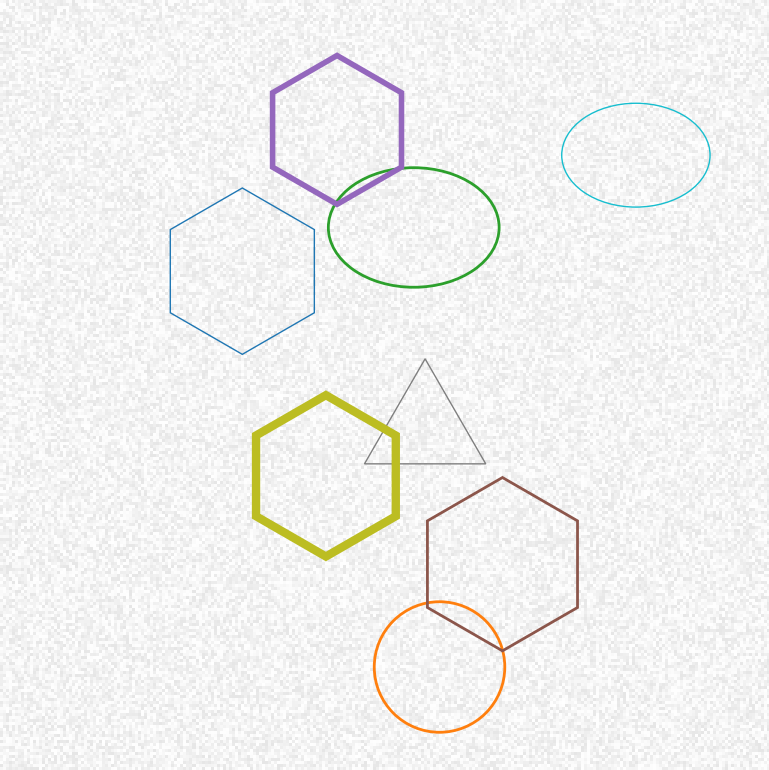[{"shape": "hexagon", "thickness": 0.5, "radius": 0.54, "center": [0.315, 0.648]}, {"shape": "circle", "thickness": 1, "radius": 0.42, "center": [0.571, 0.134]}, {"shape": "oval", "thickness": 1, "radius": 0.55, "center": [0.537, 0.705]}, {"shape": "hexagon", "thickness": 2, "radius": 0.48, "center": [0.438, 0.831]}, {"shape": "hexagon", "thickness": 1, "radius": 0.56, "center": [0.653, 0.267]}, {"shape": "triangle", "thickness": 0.5, "radius": 0.45, "center": [0.552, 0.443]}, {"shape": "hexagon", "thickness": 3, "radius": 0.52, "center": [0.423, 0.382]}, {"shape": "oval", "thickness": 0.5, "radius": 0.48, "center": [0.826, 0.798]}]